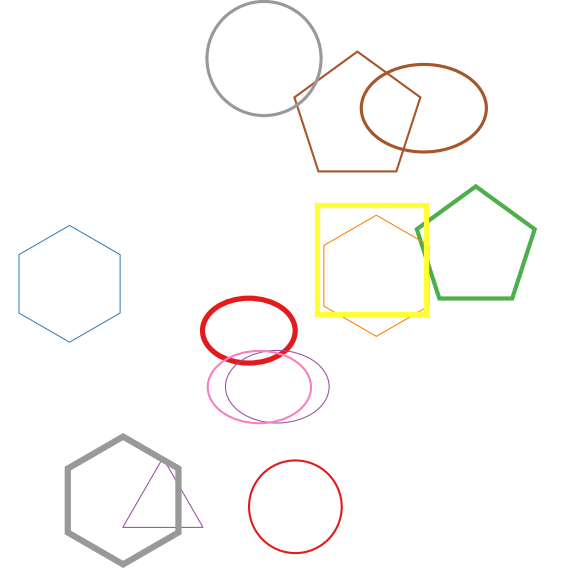[{"shape": "oval", "thickness": 2.5, "radius": 0.4, "center": [0.431, 0.427]}, {"shape": "circle", "thickness": 1, "radius": 0.4, "center": [0.511, 0.122]}, {"shape": "hexagon", "thickness": 0.5, "radius": 0.51, "center": [0.12, 0.508]}, {"shape": "pentagon", "thickness": 2, "radius": 0.54, "center": [0.824, 0.569]}, {"shape": "oval", "thickness": 0.5, "radius": 0.45, "center": [0.48, 0.329]}, {"shape": "triangle", "thickness": 0.5, "radius": 0.4, "center": [0.282, 0.126]}, {"shape": "hexagon", "thickness": 0.5, "radius": 0.52, "center": [0.652, 0.522]}, {"shape": "square", "thickness": 2.5, "radius": 0.47, "center": [0.643, 0.549]}, {"shape": "oval", "thickness": 1.5, "radius": 0.54, "center": [0.734, 0.812]}, {"shape": "pentagon", "thickness": 1, "radius": 0.57, "center": [0.619, 0.795]}, {"shape": "oval", "thickness": 1, "radius": 0.45, "center": [0.449, 0.329]}, {"shape": "circle", "thickness": 1.5, "radius": 0.49, "center": [0.457, 0.898]}, {"shape": "hexagon", "thickness": 3, "radius": 0.55, "center": [0.213, 0.132]}]